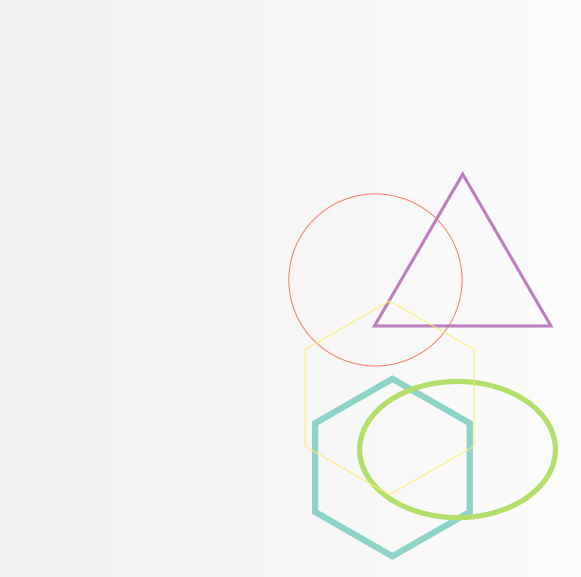[{"shape": "hexagon", "thickness": 3, "radius": 0.77, "center": [0.675, 0.189]}, {"shape": "circle", "thickness": 0.5, "radius": 0.75, "center": [0.646, 0.514]}, {"shape": "oval", "thickness": 2.5, "radius": 0.84, "center": [0.787, 0.221]}, {"shape": "triangle", "thickness": 1.5, "radius": 0.88, "center": [0.796, 0.522]}, {"shape": "hexagon", "thickness": 0.5, "radius": 0.84, "center": [0.67, 0.31]}]